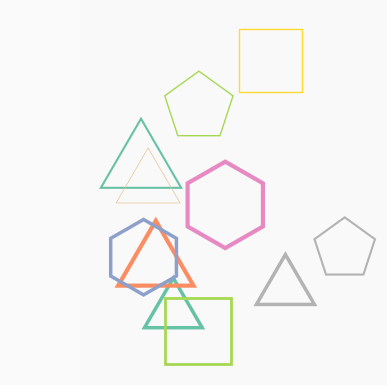[{"shape": "triangle", "thickness": 1.5, "radius": 0.6, "center": [0.364, 0.572]}, {"shape": "triangle", "thickness": 2.5, "radius": 0.43, "center": [0.447, 0.192]}, {"shape": "triangle", "thickness": 3, "radius": 0.56, "center": [0.402, 0.314]}, {"shape": "hexagon", "thickness": 2.5, "radius": 0.49, "center": [0.37, 0.332]}, {"shape": "hexagon", "thickness": 3, "radius": 0.56, "center": [0.581, 0.468]}, {"shape": "square", "thickness": 2, "radius": 0.43, "center": [0.51, 0.141]}, {"shape": "pentagon", "thickness": 1, "radius": 0.46, "center": [0.513, 0.722]}, {"shape": "square", "thickness": 1, "radius": 0.41, "center": [0.697, 0.844]}, {"shape": "triangle", "thickness": 0.5, "radius": 0.48, "center": [0.382, 0.52]}, {"shape": "triangle", "thickness": 2.5, "radius": 0.43, "center": [0.737, 0.252]}, {"shape": "pentagon", "thickness": 1.5, "radius": 0.41, "center": [0.89, 0.353]}]